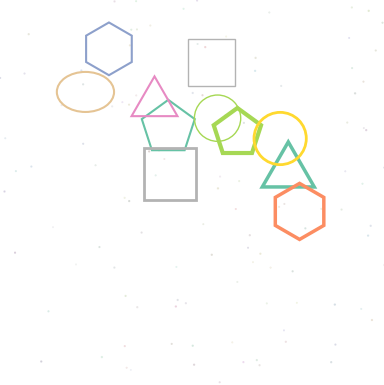[{"shape": "pentagon", "thickness": 1.5, "radius": 0.36, "center": [0.437, 0.668]}, {"shape": "triangle", "thickness": 2.5, "radius": 0.39, "center": [0.749, 0.553]}, {"shape": "hexagon", "thickness": 2.5, "radius": 0.36, "center": [0.778, 0.451]}, {"shape": "hexagon", "thickness": 1.5, "radius": 0.34, "center": [0.283, 0.873]}, {"shape": "triangle", "thickness": 1.5, "radius": 0.34, "center": [0.401, 0.733]}, {"shape": "pentagon", "thickness": 3, "radius": 0.32, "center": [0.617, 0.655]}, {"shape": "circle", "thickness": 1, "radius": 0.3, "center": [0.565, 0.693]}, {"shape": "circle", "thickness": 2, "radius": 0.34, "center": [0.728, 0.64]}, {"shape": "oval", "thickness": 1.5, "radius": 0.37, "center": [0.222, 0.761]}, {"shape": "square", "thickness": 2, "radius": 0.34, "center": [0.443, 0.549]}, {"shape": "square", "thickness": 1, "radius": 0.31, "center": [0.549, 0.838]}]